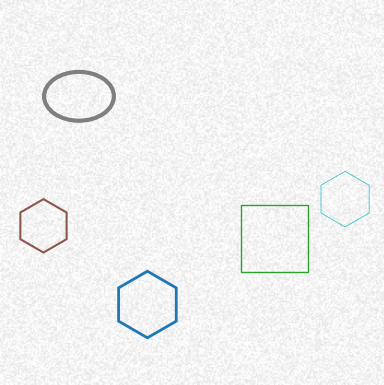[{"shape": "hexagon", "thickness": 2, "radius": 0.43, "center": [0.383, 0.209]}, {"shape": "square", "thickness": 1, "radius": 0.43, "center": [0.713, 0.38]}, {"shape": "hexagon", "thickness": 1.5, "radius": 0.35, "center": [0.113, 0.413]}, {"shape": "oval", "thickness": 3, "radius": 0.45, "center": [0.205, 0.75]}, {"shape": "hexagon", "thickness": 0.5, "radius": 0.36, "center": [0.896, 0.483]}]